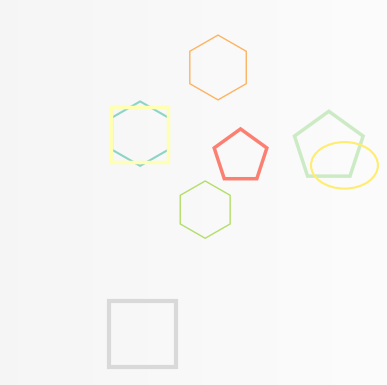[{"shape": "hexagon", "thickness": 1.5, "radius": 0.42, "center": [0.362, 0.653]}, {"shape": "square", "thickness": 2.5, "radius": 0.36, "center": [0.36, 0.65]}, {"shape": "pentagon", "thickness": 2.5, "radius": 0.36, "center": [0.621, 0.594]}, {"shape": "hexagon", "thickness": 1, "radius": 0.42, "center": [0.563, 0.825]}, {"shape": "hexagon", "thickness": 1, "radius": 0.37, "center": [0.53, 0.456]}, {"shape": "square", "thickness": 3, "radius": 0.43, "center": [0.367, 0.132]}, {"shape": "pentagon", "thickness": 2.5, "radius": 0.47, "center": [0.849, 0.618]}, {"shape": "oval", "thickness": 1.5, "radius": 0.43, "center": [0.889, 0.571]}]